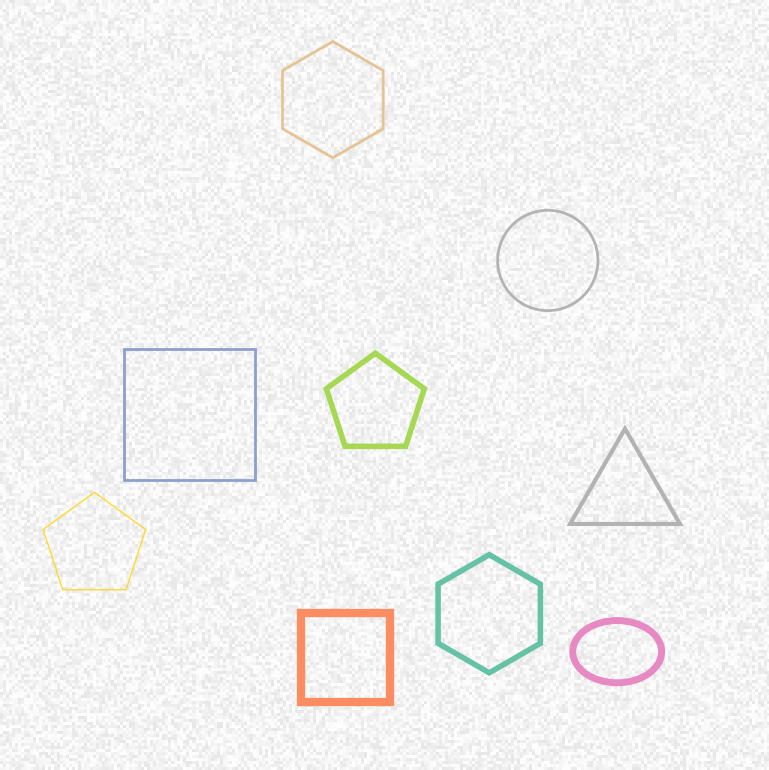[{"shape": "hexagon", "thickness": 2, "radius": 0.38, "center": [0.635, 0.203]}, {"shape": "square", "thickness": 3, "radius": 0.29, "center": [0.449, 0.146]}, {"shape": "square", "thickness": 1, "radius": 0.42, "center": [0.246, 0.462]}, {"shape": "oval", "thickness": 2.5, "radius": 0.29, "center": [0.802, 0.154]}, {"shape": "pentagon", "thickness": 2, "radius": 0.33, "center": [0.487, 0.474]}, {"shape": "pentagon", "thickness": 0.5, "radius": 0.35, "center": [0.123, 0.291]}, {"shape": "hexagon", "thickness": 1, "radius": 0.38, "center": [0.432, 0.871]}, {"shape": "triangle", "thickness": 1.5, "radius": 0.41, "center": [0.812, 0.361]}, {"shape": "circle", "thickness": 1, "radius": 0.33, "center": [0.711, 0.662]}]